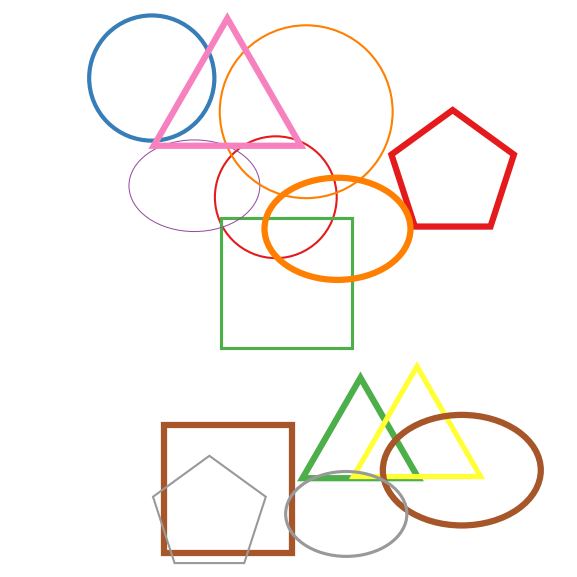[{"shape": "pentagon", "thickness": 3, "radius": 0.56, "center": [0.784, 0.697]}, {"shape": "circle", "thickness": 1, "radius": 0.53, "center": [0.478, 0.658]}, {"shape": "circle", "thickness": 2, "radius": 0.54, "center": [0.263, 0.864]}, {"shape": "triangle", "thickness": 3, "radius": 0.58, "center": [0.624, 0.229]}, {"shape": "square", "thickness": 1.5, "radius": 0.56, "center": [0.496, 0.51]}, {"shape": "oval", "thickness": 0.5, "radius": 0.57, "center": [0.337, 0.678]}, {"shape": "oval", "thickness": 3, "radius": 0.63, "center": [0.584, 0.603]}, {"shape": "circle", "thickness": 1, "radius": 0.75, "center": [0.53, 0.806]}, {"shape": "triangle", "thickness": 2.5, "radius": 0.64, "center": [0.722, 0.238]}, {"shape": "square", "thickness": 3, "radius": 0.55, "center": [0.395, 0.153]}, {"shape": "oval", "thickness": 3, "radius": 0.68, "center": [0.8, 0.185]}, {"shape": "triangle", "thickness": 3, "radius": 0.74, "center": [0.394, 0.82]}, {"shape": "oval", "thickness": 1.5, "radius": 0.52, "center": [0.6, 0.109]}, {"shape": "pentagon", "thickness": 1, "radius": 0.51, "center": [0.363, 0.107]}]